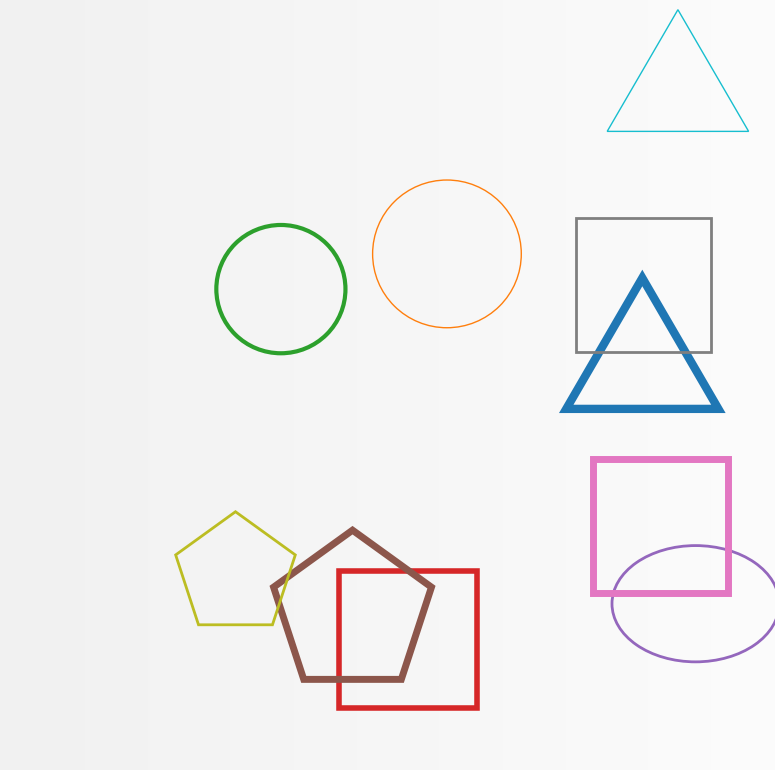[{"shape": "triangle", "thickness": 3, "radius": 0.57, "center": [0.829, 0.526]}, {"shape": "circle", "thickness": 0.5, "radius": 0.48, "center": [0.577, 0.67]}, {"shape": "circle", "thickness": 1.5, "radius": 0.42, "center": [0.362, 0.625]}, {"shape": "square", "thickness": 2, "radius": 0.45, "center": [0.527, 0.17]}, {"shape": "oval", "thickness": 1, "radius": 0.54, "center": [0.898, 0.216]}, {"shape": "pentagon", "thickness": 2.5, "radius": 0.54, "center": [0.455, 0.204]}, {"shape": "square", "thickness": 2.5, "radius": 0.44, "center": [0.852, 0.317]}, {"shape": "square", "thickness": 1, "radius": 0.43, "center": [0.83, 0.629]}, {"shape": "pentagon", "thickness": 1, "radius": 0.41, "center": [0.304, 0.254]}, {"shape": "triangle", "thickness": 0.5, "radius": 0.53, "center": [0.875, 0.882]}]